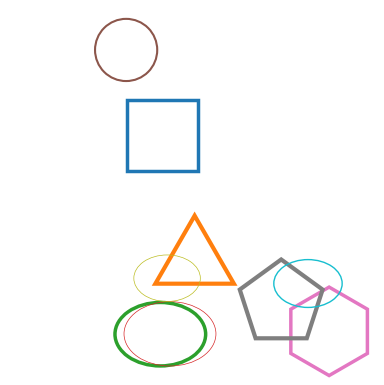[{"shape": "square", "thickness": 2.5, "radius": 0.46, "center": [0.423, 0.649]}, {"shape": "triangle", "thickness": 3, "radius": 0.59, "center": [0.506, 0.322]}, {"shape": "oval", "thickness": 2.5, "radius": 0.59, "center": [0.416, 0.132]}, {"shape": "oval", "thickness": 0.5, "radius": 0.6, "center": [0.442, 0.133]}, {"shape": "circle", "thickness": 1.5, "radius": 0.4, "center": [0.328, 0.87]}, {"shape": "hexagon", "thickness": 2.5, "radius": 0.57, "center": [0.855, 0.139]}, {"shape": "pentagon", "thickness": 3, "radius": 0.57, "center": [0.73, 0.213]}, {"shape": "oval", "thickness": 0.5, "radius": 0.43, "center": [0.434, 0.277]}, {"shape": "oval", "thickness": 1, "radius": 0.44, "center": [0.8, 0.264]}]